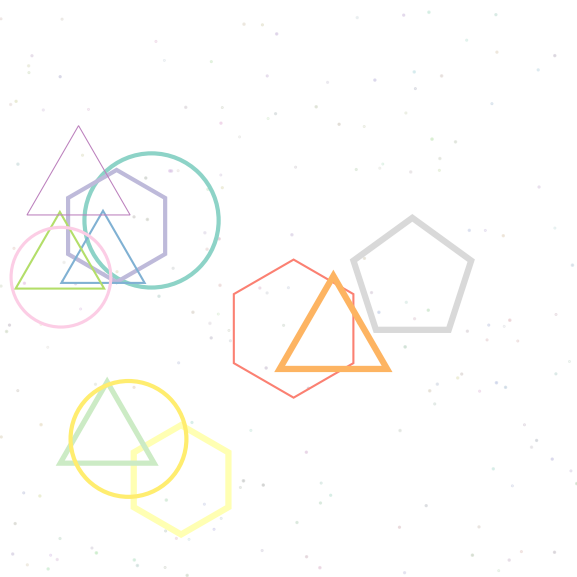[{"shape": "circle", "thickness": 2, "radius": 0.58, "center": [0.262, 0.617]}, {"shape": "hexagon", "thickness": 3, "radius": 0.47, "center": [0.314, 0.168]}, {"shape": "hexagon", "thickness": 2, "radius": 0.49, "center": [0.202, 0.608]}, {"shape": "hexagon", "thickness": 1, "radius": 0.6, "center": [0.508, 0.43]}, {"shape": "triangle", "thickness": 1, "radius": 0.42, "center": [0.178, 0.551]}, {"shape": "triangle", "thickness": 3, "radius": 0.54, "center": [0.577, 0.414]}, {"shape": "triangle", "thickness": 1, "radius": 0.44, "center": [0.104, 0.544]}, {"shape": "circle", "thickness": 1.5, "radius": 0.43, "center": [0.106, 0.519]}, {"shape": "pentagon", "thickness": 3, "radius": 0.54, "center": [0.714, 0.515]}, {"shape": "triangle", "thickness": 0.5, "radius": 0.52, "center": [0.136, 0.678]}, {"shape": "triangle", "thickness": 2.5, "radius": 0.47, "center": [0.186, 0.244]}, {"shape": "circle", "thickness": 2, "radius": 0.5, "center": [0.222, 0.239]}]